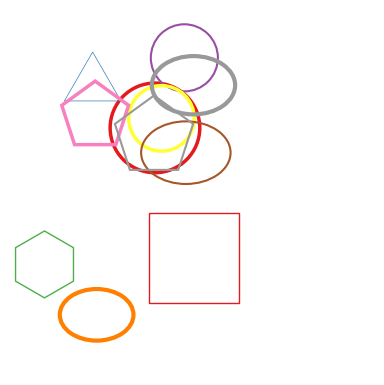[{"shape": "circle", "thickness": 2.5, "radius": 0.58, "center": [0.402, 0.668]}, {"shape": "square", "thickness": 1, "radius": 0.58, "center": [0.504, 0.329]}, {"shape": "triangle", "thickness": 0.5, "radius": 0.42, "center": [0.241, 0.78]}, {"shape": "hexagon", "thickness": 1, "radius": 0.43, "center": [0.116, 0.313]}, {"shape": "circle", "thickness": 1.5, "radius": 0.44, "center": [0.479, 0.85]}, {"shape": "oval", "thickness": 3, "radius": 0.48, "center": [0.251, 0.182]}, {"shape": "circle", "thickness": 2.5, "radius": 0.43, "center": [0.42, 0.693]}, {"shape": "oval", "thickness": 1.5, "radius": 0.58, "center": [0.483, 0.603]}, {"shape": "pentagon", "thickness": 2.5, "radius": 0.46, "center": [0.247, 0.698]}, {"shape": "pentagon", "thickness": 1.5, "radius": 0.53, "center": [0.4, 0.645]}, {"shape": "oval", "thickness": 3, "radius": 0.54, "center": [0.503, 0.779]}]